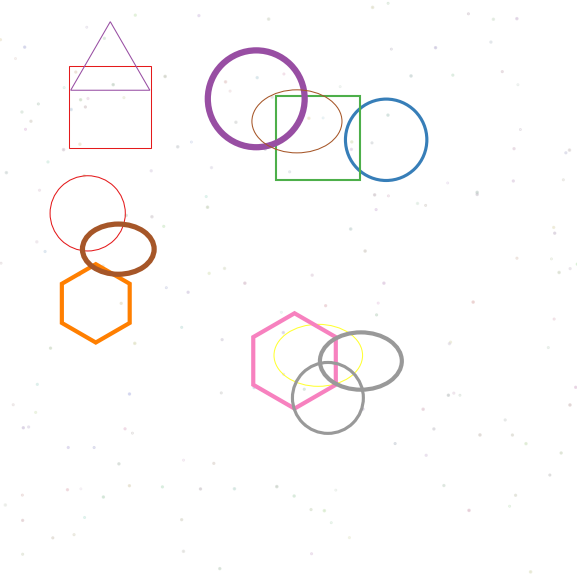[{"shape": "square", "thickness": 0.5, "radius": 0.35, "center": [0.19, 0.814]}, {"shape": "circle", "thickness": 0.5, "radius": 0.33, "center": [0.152, 0.63]}, {"shape": "circle", "thickness": 1.5, "radius": 0.35, "center": [0.669, 0.757]}, {"shape": "square", "thickness": 1, "radius": 0.36, "center": [0.551, 0.76]}, {"shape": "circle", "thickness": 3, "radius": 0.42, "center": [0.444, 0.828]}, {"shape": "triangle", "thickness": 0.5, "radius": 0.4, "center": [0.191, 0.882]}, {"shape": "hexagon", "thickness": 2, "radius": 0.34, "center": [0.166, 0.474]}, {"shape": "oval", "thickness": 0.5, "radius": 0.38, "center": [0.551, 0.384]}, {"shape": "oval", "thickness": 2.5, "radius": 0.31, "center": [0.205, 0.568]}, {"shape": "oval", "thickness": 0.5, "radius": 0.39, "center": [0.514, 0.789]}, {"shape": "hexagon", "thickness": 2, "radius": 0.41, "center": [0.51, 0.374]}, {"shape": "circle", "thickness": 1.5, "radius": 0.31, "center": [0.568, 0.31]}, {"shape": "oval", "thickness": 2, "radius": 0.35, "center": [0.625, 0.374]}]